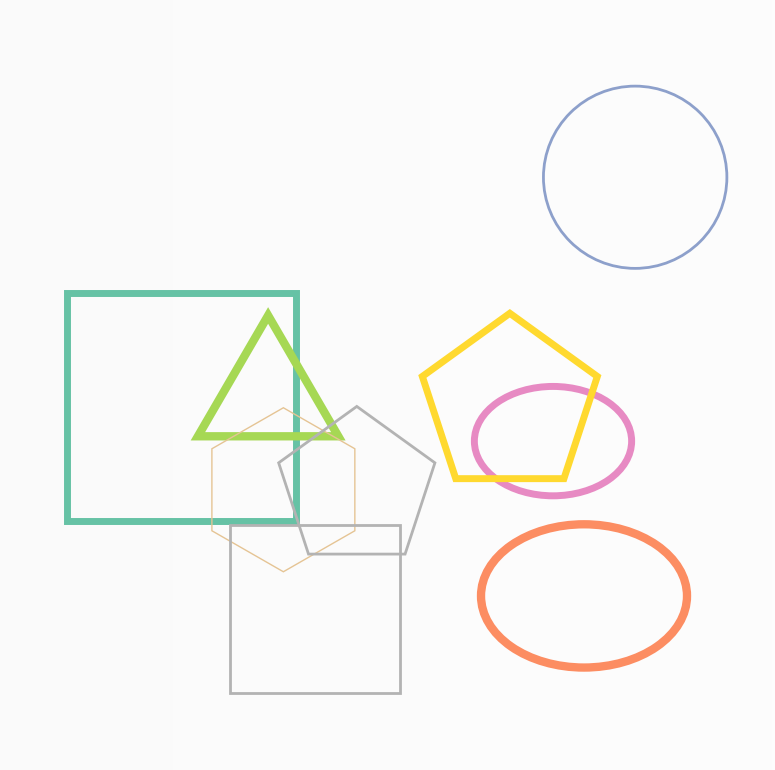[{"shape": "square", "thickness": 2.5, "radius": 0.74, "center": [0.234, 0.472]}, {"shape": "oval", "thickness": 3, "radius": 0.66, "center": [0.754, 0.226]}, {"shape": "circle", "thickness": 1, "radius": 0.59, "center": [0.82, 0.77]}, {"shape": "oval", "thickness": 2.5, "radius": 0.51, "center": [0.714, 0.427]}, {"shape": "triangle", "thickness": 3, "radius": 0.52, "center": [0.346, 0.486]}, {"shape": "pentagon", "thickness": 2.5, "radius": 0.59, "center": [0.658, 0.474]}, {"shape": "hexagon", "thickness": 0.5, "radius": 0.53, "center": [0.366, 0.364]}, {"shape": "pentagon", "thickness": 1, "radius": 0.53, "center": [0.46, 0.366]}, {"shape": "square", "thickness": 1, "radius": 0.55, "center": [0.407, 0.209]}]